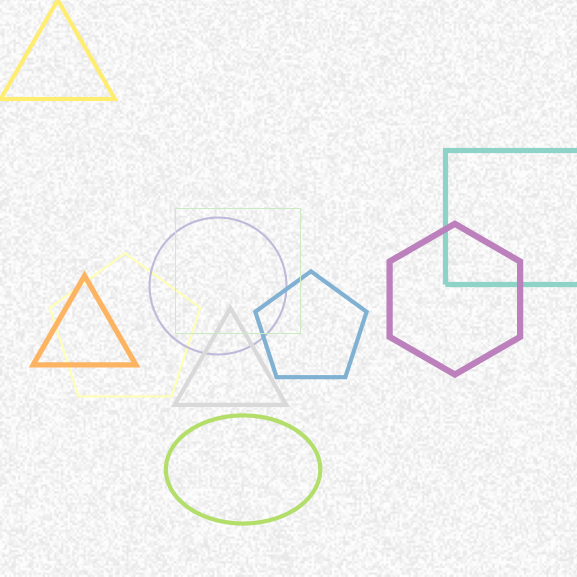[{"shape": "square", "thickness": 2.5, "radius": 0.58, "center": [0.886, 0.624]}, {"shape": "pentagon", "thickness": 1, "radius": 0.69, "center": [0.217, 0.424]}, {"shape": "circle", "thickness": 1, "radius": 0.59, "center": [0.378, 0.504]}, {"shape": "pentagon", "thickness": 2, "radius": 0.51, "center": [0.538, 0.428]}, {"shape": "triangle", "thickness": 2.5, "radius": 0.51, "center": [0.146, 0.419]}, {"shape": "oval", "thickness": 2, "radius": 0.67, "center": [0.421, 0.186]}, {"shape": "triangle", "thickness": 2, "radius": 0.56, "center": [0.399, 0.354]}, {"shape": "hexagon", "thickness": 3, "radius": 0.65, "center": [0.788, 0.481]}, {"shape": "square", "thickness": 0.5, "radius": 0.54, "center": [0.412, 0.531]}, {"shape": "triangle", "thickness": 2, "radius": 0.57, "center": [0.1, 0.885]}]